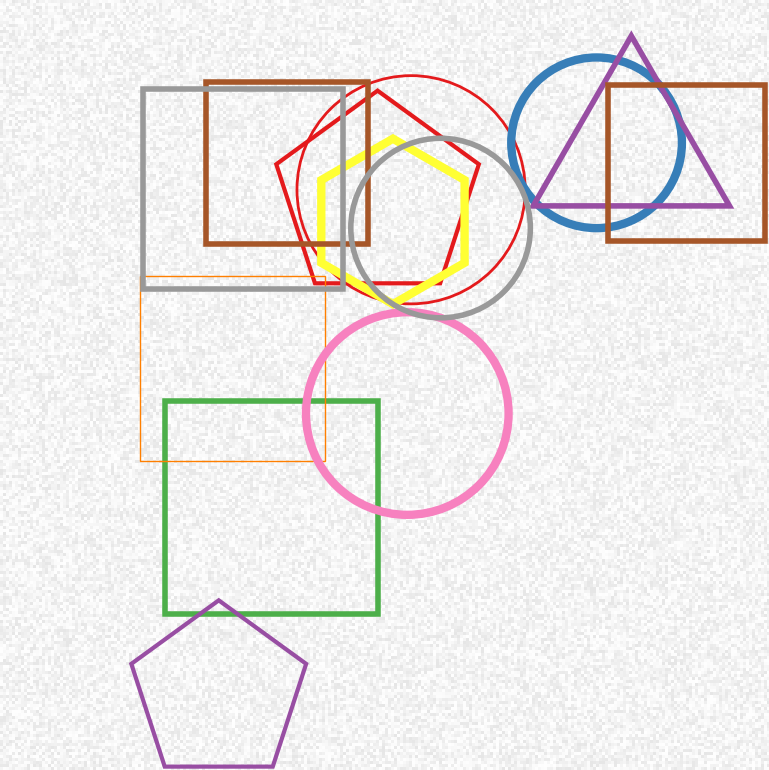[{"shape": "circle", "thickness": 1, "radius": 0.74, "center": [0.534, 0.754]}, {"shape": "pentagon", "thickness": 1.5, "radius": 0.69, "center": [0.49, 0.744]}, {"shape": "circle", "thickness": 3, "radius": 0.55, "center": [0.775, 0.815]}, {"shape": "square", "thickness": 2, "radius": 0.69, "center": [0.353, 0.341]}, {"shape": "triangle", "thickness": 2, "radius": 0.74, "center": [0.82, 0.806]}, {"shape": "pentagon", "thickness": 1.5, "radius": 0.6, "center": [0.284, 0.101]}, {"shape": "square", "thickness": 0.5, "radius": 0.6, "center": [0.302, 0.521]}, {"shape": "hexagon", "thickness": 3, "radius": 0.54, "center": [0.51, 0.712]}, {"shape": "square", "thickness": 2, "radius": 0.53, "center": [0.373, 0.788]}, {"shape": "square", "thickness": 2, "radius": 0.51, "center": [0.892, 0.788]}, {"shape": "circle", "thickness": 3, "radius": 0.66, "center": [0.529, 0.463]}, {"shape": "square", "thickness": 2, "radius": 0.65, "center": [0.316, 0.754]}, {"shape": "circle", "thickness": 2, "radius": 0.58, "center": [0.572, 0.704]}]